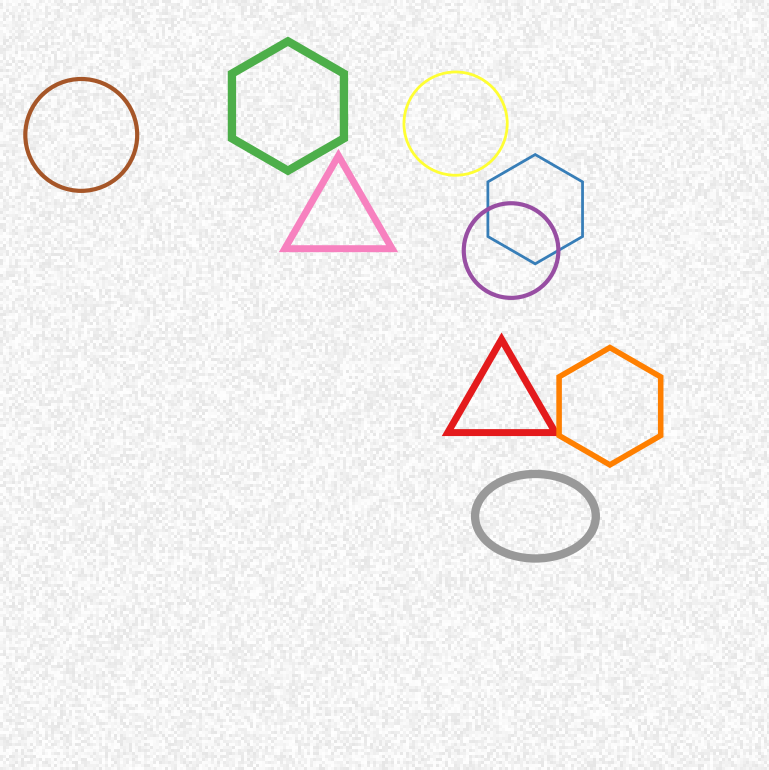[{"shape": "triangle", "thickness": 2.5, "radius": 0.4, "center": [0.651, 0.479]}, {"shape": "hexagon", "thickness": 1, "radius": 0.35, "center": [0.695, 0.728]}, {"shape": "hexagon", "thickness": 3, "radius": 0.42, "center": [0.374, 0.862]}, {"shape": "circle", "thickness": 1.5, "radius": 0.31, "center": [0.664, 0.675]}, {"shape": "hexagon", "thickness": 2, "radius": 0.38, "center": [0.792, 0.472]}, {"shape": "circle", "thickness": 1, "radius": 0.34, "center": [0.592, 0.839]}, {"shape": "circle", "thickness": 1.5, "radius": 0.36, "center": [0.106, 0.825]}, {"shape": "triangle", "thickness": 2.5, "radius": 0.4, "center": [0.44, 0.717]}, {"shape": "oval", "thickness": 3, "radius": 0.39, "center": [0.695, 0.33]}]